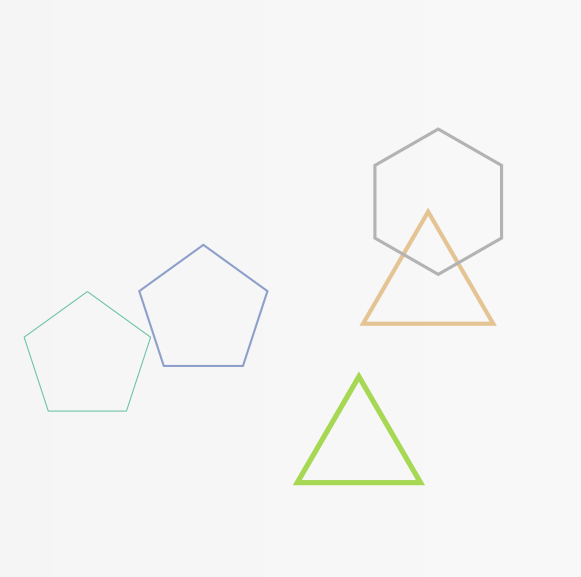[{"shape": "pentagon", "thickness": 0.5, "radius": 0.57, "center": [0.15, 0.38]}, {"shape": "pentagon", "thickness": 1, "radius": 0.58, "center": [0.35, 0.459]}, {"shape": "triangle", "thickness": 2.5, "radius": 0.61, "center": [0.617, 0.225]}, {"shape": "triangle", "thickness": 2, "radius": 0.65, "center": [0.737, 0.503]}, {"shape": "hexagon", "thickness": 1.5, "radius": 0.63, "center": [0.754, 0.65]}]